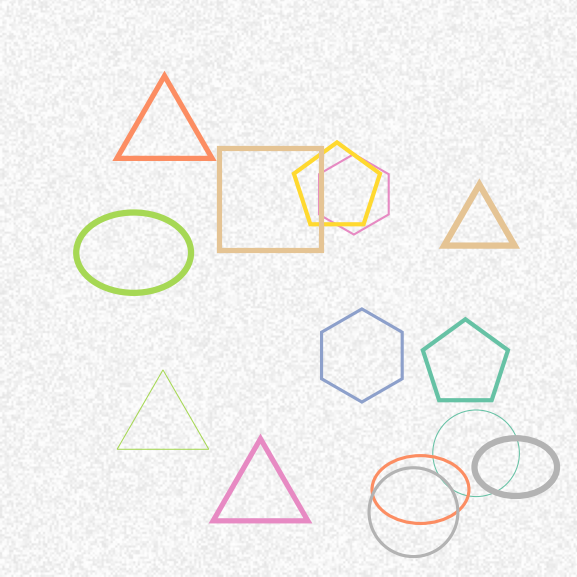[{"shape": "circle", "thickness": 0.5, "radius": 0.37, "center": [0.824, 0.214]}, {"shape": "pentagon", "thickness": 2, "radius": 0.39, "center": [0.806, 0.369]}, {"shape": "oval", "thickness": 1.5, "radius": 0.42, "center": [0.728, 0.151]}, {"shape": "triangle", "thickness": 2.5, "radius": 0.48, "center": [0.285, 0.772]}, {"shape": "hexagon", "thickness": 1.5, "radius": 0.4, "center": [0.627, 0.384]}, {"shape": "hexagon", "thickness": 1, "radius": 0.35, "center": [0.613, 0.663]}, {"shape": "triangle", "thickness": 2.5, "radius": 0.47, "center": [0.451, 0.145]}, {"shape": "triangle", "thickness": 0.5, "radius": 0.46, "center": [0.282, 0.267]}, {"shape": "oval", "thickness": 3, "radius": 0.5, "center": [0.231, 0.562]}, {"shape": "pentagon", "thickness": 2, "radius": 0.39, "center": [0.584, 0.674]}, {"shape": "triangle", "thickness": 3, "radius": 0.35, "center": [0.83, 0.609]}, {"shape": "square", "thickness": 2.5, "radius": 0.44, "center": [0.467, 0.655]}, {"shape": "oval", "thickness": 3, "radius": 0.36, "center": [0.893, 0.19]}, {"shape": "circle", "thickness": 1.5, "radius": 0.38, "center": [0.716, 0.112]}]